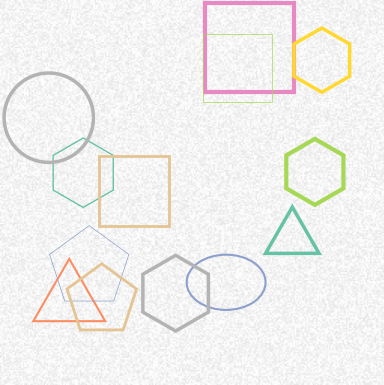[{"shape": "triangle", "thickness": 2.5, "radius": 0.4, "center": [0.759, 0.382]}, {"shape": "hexagon", "thickness": 1, "radius": 0.45, "center": [0.216, 0.551]}, {"shape": "triangle", "thickness": 1.5, "radius": 0.54, "center": [0.18, 0.22]}, {"shape": "oval", "thickness": 1.5, "radius": 0.51, "center": [0.587, 0.267]}, {"shape": "pentagon", "thickness": 0.5, "radius": 0.54, "center": [0.232, 0.306]}, {"shape": "square", "thickness": 3, "radius": 0.57, "center": [0.648, 0.876]}, {"shape": "hexagon", "thickness": 3, "radius": 0.43, "center": [0.818, 0.554]}, {"shape": "square", "thickness": 0.5, "radius": 0.44, "center": [0.617, 0.824]}, {"shape": "hexagon", "thickness": 2.5, "radius": 0.42, "center": [0.836, 0.844]}, {"shape": "square", "thickness": 2, "radius": 0.45, "center": [0.347, 0.504]}, {"shape": "pentagon", "thickness": 2, "radius": 0.47, "center": [0.264, 0.22]}, {"shape": "hexagon", "thickness": 2.5, "radius": 0.49, "center": [0.456, 0.239]}, {"shape": "circle", "thickness": 2.5, "radius": 0.58, "center": [0.127, 0.694]}]